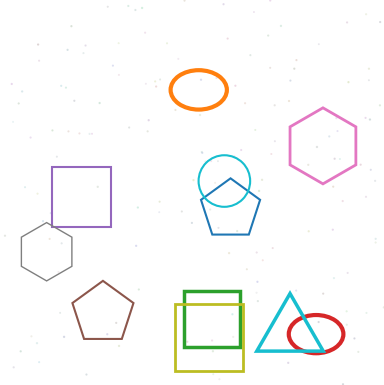[{"shape": "pentagon", "thickness": 1.5, "radius": 0.4, "center": [0.599, 0.456]}, {"shape": "oval", "thickness": 3, "radius": 0.37, "center": [0.516, 0.767]}, {"shape": "square", "thickness": 2.5, "radius": 0.37, "center": [0.55, 0.172]}, {"shape": "oval", "thickness": 3, "radius": 0.35, "center": [0.821, 0.132]}, {"shape": "square", "thickness": 1.5, "radius": 0.38, "center": [0.212, 0.488]}, {"shape": "pentagon", "thickness": 1.5, "radius": 0.42, "center": [0.267, 0.187]}, {"shape": "hexagon", "thickness": 2, "radius": 0.49, "center": [0.839, 0.621]}, {"shape": "hexagon", "thickness": 1, "radius": 0.38, "center": [0.121, 0.346]}, {"shape": "square", "thickness": 2, "radius": 0.44, "center": [0.543, 0.123]}, {"shape": "circle", "thickness": 1.5, "radius": 0.33, "center": [0.583, 0.53]}, {"shape": "triangle", "thickness": 2.5, "radius": 0.5, "center": [0.753, 0.138]}]